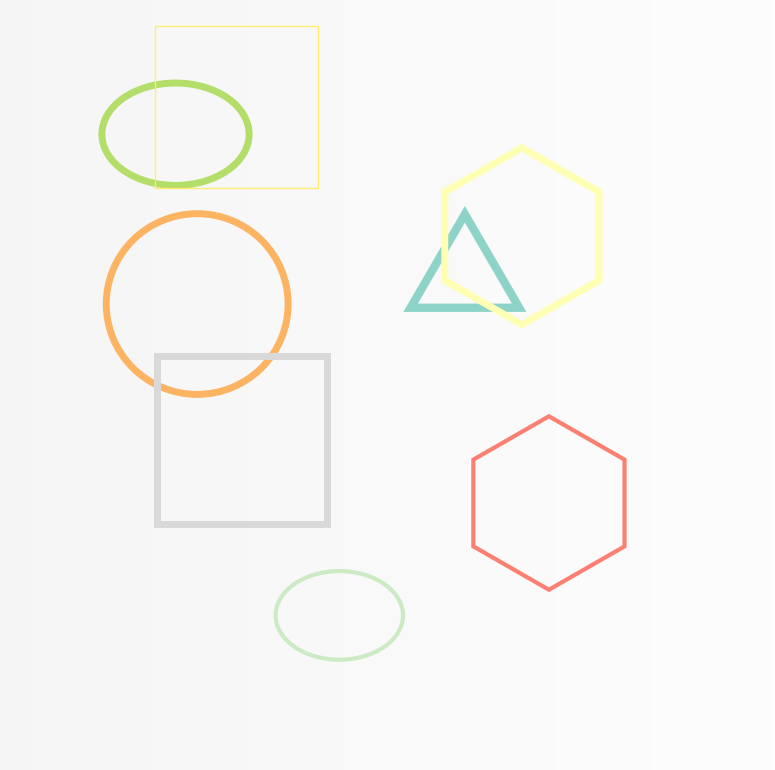[{"shape": "triangle", "thickness": 3, "radius": 0.4, "center": [0.6, 0.641]}, {"shape": "hexagon", "thickness": 2.5, "radius": 0.57, "center": [0.673, 0.693]}, {"shape": "hexagon", "thickness": 1.5, "radius": 0.56, "center": [0.708, 0.347]}, {"shape": "circle", "thickness": 2.5, "radius": 0.59, "center": [0.254, 0.605]}, {"shape": "oval", "thickness": 2.5, "radius": 0.47, "center": [0.226, 0.826]}, {"shape": "square", "thickness": 2.5, "radius": 0.55, "center": [0.313, 0.429]}, {"shape": "oval", "thickness": 1.5, "radius": 0.41, "center": [0.438, 0.201]}, {"shape": "square", "thickness": 0.5, "radius": 0.53, "center": [0.305, 0.861]}]